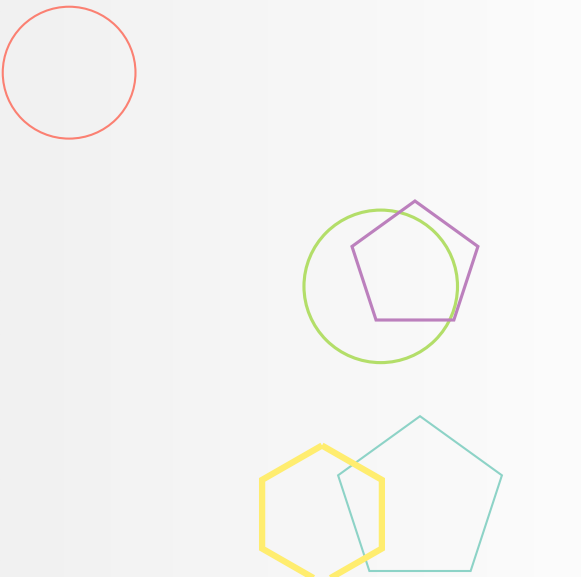[{"shape": "pentagon", "thickness": 1, "radius": 0.74, "center": [0.723, 0.13]}, {"shape": "circle", "thickness": 1, "radius": 0.57, "center": [0.119, 0.873]}, {"shape": "circle", "thickness": 1.5, "radius": 0.66, "center": [0.655, 0.503]}, {"shape": "pentagon", "thickness": 1.5, "radius": 0.57, "center": [0.714, 0.537]}, {"shape": "hexagon", "thickness": 3, "radius": 0.59, "center": [0.554, 0.109]}]